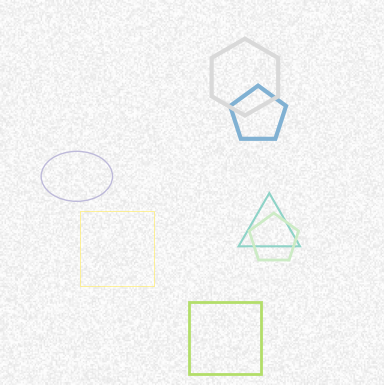[{"shape": "triangle", "thickness": 1.5, "radius": 0.46, "center": [0.699, 0.406]}, {"shape": "oval", "thickness": 1, "radius": 0.46, "center": [0.2, 0.542]}, {"shape": "pentagon", "thickness": 3, "radius": 0.38, "center": [0.67, 0.701]}, {"shape": "square", "thickness": 2, "radius": 0.47, "center": [0.585, 0.123]}, {"shape": "hexagon", "thickness": 3, "radius": 0.5, "center": [0.636, 0.8]}, {"shape": "pentagon", "thickness": 2, "radius": 0.34, "center": [0.711, 0.379]}, {"shape": "square", "thickness": 0.5, "radius": 0.48, "center": [0.304, 0.355]}]